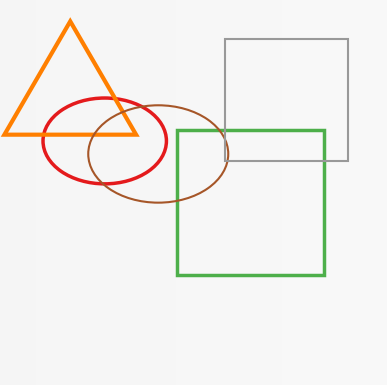[{"shape": "oval", "thickness": 2.5, "radius": 0.8, "center": [0.27, 0.634]}, {"shape": "square", "thickness": 2.5, "radius": 0.94, "center": [0.647, 0.474]}, {"shape": "triangle", "thickness": 3, "radius": 0.98, "center": [0.181, 0.748]}, {"shape": "oval", "thickness": 1.5, "radius": 0.9, "center": [0.408, 0.6]}, {"shape": "square", "thickness": 1.5, "radius": 0.79, "center": [0.739, 0.739]}]